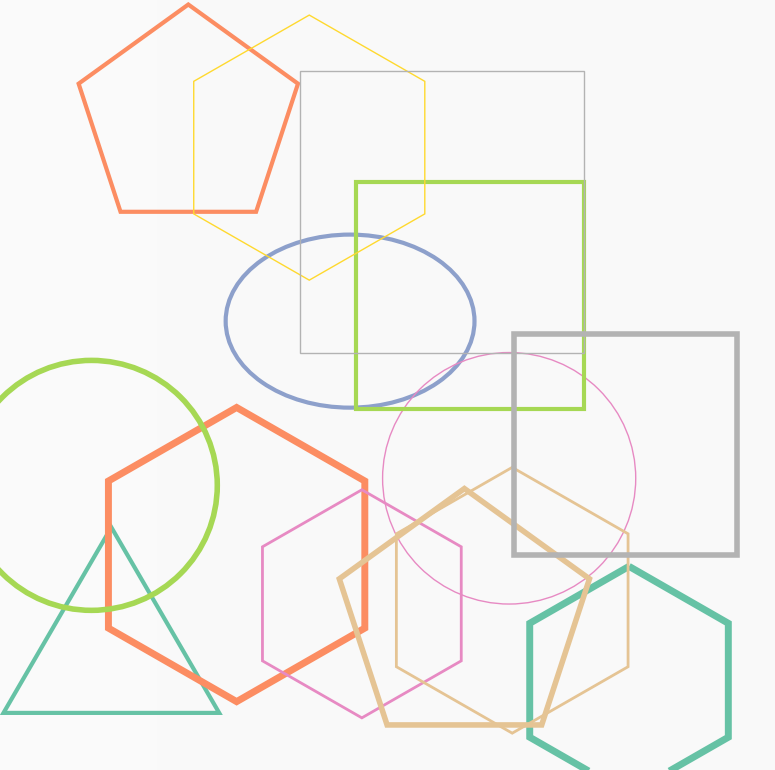[{"shape": "hexagon", "thickness": 2.5, "radius": 0.74, "center": [0.812, 0.117]}, {"shape": "triangle", "thickness": 1.5, "radius": 0.8, "center": [0.144, 0.154]}, {"shape": "hexagon", "thickness": 2.5, "radius": 0.96, "center": [0.305, 0.28]}, {"shape": "pentagon", "thickness": 1.5, "radius": 0.74, "center": [0.243, 0.845]}, {"shape": "oval", "thickness": 1.5, "radius": 0.8, "center": [0.452, 0.583]}, {"shape": "hexagon", "thickness": 1, "radius": 0.74, "center": [0.467, 0.216]}, {"shape": "circle", "thickness": 0.5, "radius": 0.82, "center": [0.657, 0.379]}, {"shape": "circle", "thickness": 2, "radius": 0.81, "center": [0.118, 0.37]}, {"shape": "square", "thickness": 1.5, "radius": 0.74, "center": [0.607, 0.616]}, {"shape": "hexagon", "thickness": 0.5, "radius": 0.86, "center": [0.399, 0.808]}, {"shape": "hexagon", "thickness": 1, "radius": 0.86, "center": [0.661, 0.22]}, {"shape": "pentagon", "thickness": 2, "radius": 0.85, "center": [0.599, 0.196]}, {"shape": "square", "thickness": 0.5, "radius": 0.92, "center": [0.57, 0.725]}, {"shape": "square", "thickness": 2, "radius": 0.72, "center": [0.807, 0.423]}]